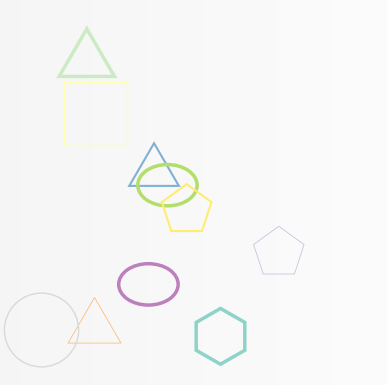[{"shape": "hexagon", "thickness": 2.5, "radius": 0.36, "center": [0.569, 0.126]}, {"shape": "square", "thickness": 1, "radius": 0.41, "center": [0.247, 0.705]}, {"shape": "pentagon", "thickness": 0.5, "radius": 0.34, "center": [0.72, 0.344]}, {"shape": "triangle", "thickness": 1.5, "radius": 0.37, "center": [0.398, 0.554]}, {"shape": "triangle", "thickness": 0.5, "radius": 0.39, "center": [0.244, 0.148]}, {"shape": "oval", "thickness": 2.5, "radius": 0.38, "center": [0.432, 0.519]}, {"shape": "circle", "thickness": 1, "radius": 0.48, "center": [0.107, 0.143]}, {"shape": "oval", "thickness": 2.5, "radius": 0.38, "center": [0.383, 0.261]}, {"shape": "triangle", "thickness": 2.5, "radius": 0.41, "center": [0.224, 0.843]}, {"shape": "pentagon", "thickness": 1.5, "radius": 0.34, "center": [0.482, 0.454]}]